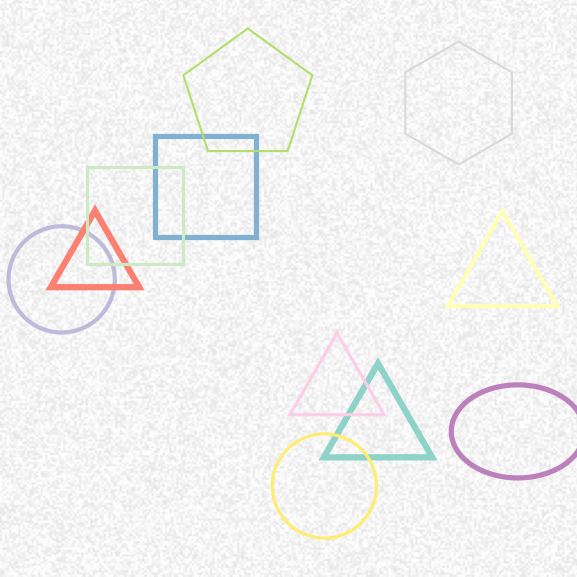[{"shape": "triangle", "thickness": 3, "radius": 0.54, "center": [0.655, 0.261]}, {"shape": "triangle", "thickness": 2, "radius": 0.55, "center": [0.87, 0.524]}, {"shape": "circle", "thickness": 2, "radius": 0.46, "center": [0.107, 0.515]}, {"shape": "triangle", "thickness": 3, "radius": 0.44, "center": [0.165, 0.546]}, {"shape": "square", "thickness": 2.5, "radius": 0.44, "center": [0.356, 0.676]}, {"shape": "pentagon", "thickness": 1, "radius": 0.59, "center": [0.429, 0.832]}, {"shape": "triangle", "thickness": 1.5, "radius": 0.47, "center": [0.584, 0.328]}, {"shape": "hexagon", "thickness": 1, "radius": 0.53, "center": [0.794, 0.821]}, {"shape": "oval", "thickness": 2.5, "radius": 0.58, "center": [0.897, 0.252]}, {"shape": "square", "thickness": 1.5, "radius": 0.42, "center": [0.234, 0.626]}, {"shape": "circle", "thickness": 1.5, "radius": 0.45, "center": [0.562, 0.158]}]